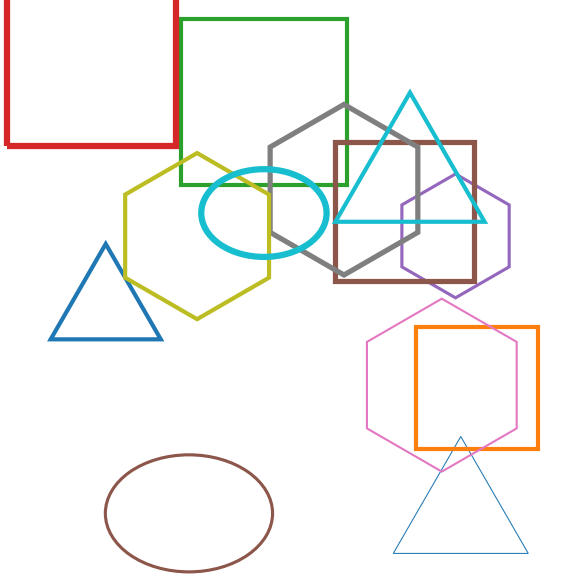[{"shape": "triangle", "thickness": 2, "radius": 0.55, "center": [0.183, 0.467]}, {"shape": "triangle", "thickness": 0.5, "radius": 0.67, "center": [0.798, 0.108]}, {"shape": "square", "thickness": 2, "radius": 0.53, "center": [0.826, 0.327]}, {"shape": "square", "thickness": 2, "radius": 0.72, "center": [0.457, 0.823]}, {"shape": "square", "thickness": 3, "radius": 0.73, "center": [0.158, 0.892]}, {"shape": "hexagon", "thickness": 1.5, "radius": 0.54, "center": [0.789, 0.591]}, {"shape": "square", "thickness": 2.5, "radius": 0.6, "center": [0.701, 0.633]}, {"shape": "oval", "thickness": 1.5, "radius": 0.72, "center": [0.327, 0.11]}, {"shape": "hexagon", "thickness": 1, "radius": 0.75, "center": [0.765, 0.332]}, {"shape": "hexagon", "thickness": 2.5, "radius": 0.74, "center": [0.596, 0.671]}, {"shape": "hexagon", "thickness": 2, "radius": 0.72, "center": [0.341, 0.59]}, {"shape": "oval", "thickness": 3, "radius": 0.54, "center": [0.457, 0.63]}, {"shape": "triangle", "thickness": 2, "radius": 0.75, "center": [0.71, 0.69]}]